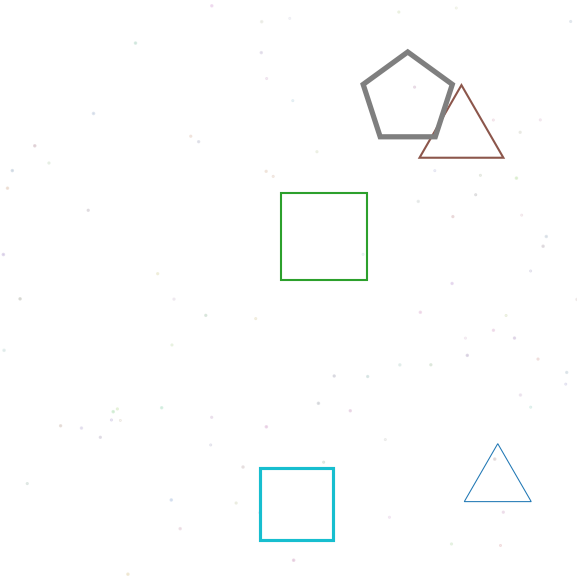[{"shape": "triangle", "thickness": 0.5, "radius": 0.33, "center": [0.862, 0.164]}, {"shape": "square", "thickness": 1, "radius": 0.37, "center": [0.561, 0.59]}, {"shape": "triangle", "thickness": 1, "radius": 0.42, "center": [0.799, 0.768]}, {"shape": "pentagon", "thickness": 2.5, "radius": 0.41, "center": [0.706, 0.828]}, {"shape": "square", "thickness": 1.5, "radius": 0.31, "center": [0.513, 0.127]}]